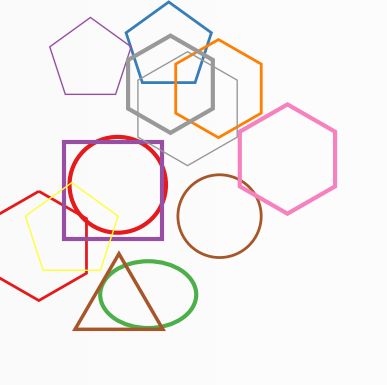[{"shape": "circle", "thickness": 3, "radius": 0.62, "center": [0.304, 0.52]}, {"shape": "hexagon", "thickness": 2, "radius": 0.71, "center": [0.1, 0.361]}, {"shape": "pentagon", "thickness": 2, "radius": 0.58, "center": [0.435, 0.879]}, {"shape": "oval", "thickness": 3, "radius": 0.62, "center": [0.382, 0.235]}, {"shape": "pentagon", "thickness": 1, "radius": 0.55, "center": [0.233, 0.844]}, {"shape": "square", "thickness": 3, "radius": 0.63, "center": [0.292, 0.506]}, {"shape": "hexagon", "thickness": 2, "radius": 0.64, "center": [0.564, 0.77]}, {"shape": "pentagon", "thickness": 1, "radius": 0.63, "center": [0.185, 0.4]}, {"shape": "triangle", "thickness": 2.5, "radius": 0.65, "center": [0.307, 0.21]}, {"shape": "circle", "thickness": 2, "radius": 0.54, "center": [0.567, 0.439]}, {"shape": "hexagon", "thickness": 3, "radius": 0.71, "center": [0.742, 0.587]}, {"shape": "hexagon", "thickness": 1, "radius": 0.74, "center": [0.484, 0.718]}, {"shape": "hexagon", "thickness": 3, "radius": 0.63, "center": [0.44, 0.781]}]